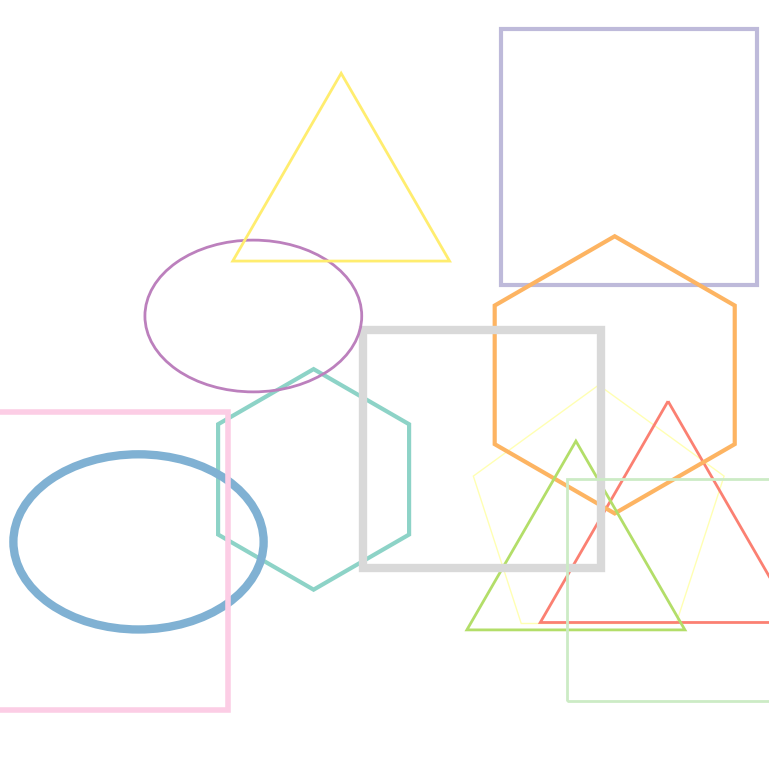[{"shape": "hexagon", "thickness": 1.5, "radius": 0.72, "center": [0.407, 0.377]}, {"shape": "pentagon", "thickness": 0.5, "radius": 0.86, "center": [0.778, 0.329]}, {"shape": "square", "thickness": 1.5, "radius": 0.83, "center": [0.816, 0.796]}, {"shape": "triangle", "thickness": 1, "radius": 0.96, "center": [0.868, 0.287]}, {"shape": "oval", "thickness": 3, "radius": 0.81, "center": [0.18, 0.296]}, {"shape": "hexagon", "thickness": 1.5, "radius": 0.9, "center": [0.798, 0.513]}, {"shape": "triangle", "thickness": 1, "radius": 0.82, "center": [0.748, 0.264]}, {"shape": "square", "thickness": 2, "radius": 0.97, "center": [0.102, 0.272]}, {"shape": "square", "thickness": 3, "radius": 0.77, "center": [0.626, 0.417]}, {"shape": "oval", "thickness": 1, "radius": 0.7, "center": [0.329, 0.59]}, {"shape": "square", "thickness": 1, "radius": 0.72, "center": [0.88, 0.234]}, {"shape": "triangle", "thickness": 1, "radius": 0.81, "center": [0.443, 0.742]}]